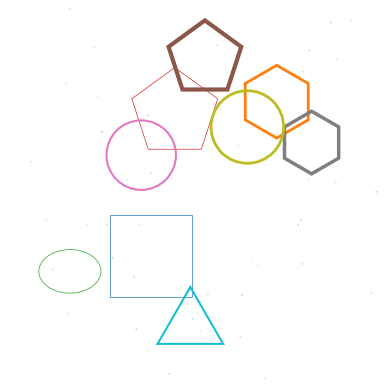[{"shape": "square", "thickness": 0.5, "radius": 0.53, "center": [0.392, 0.336]}, {"shape": "hexagon", "thickness": 2, "radius": 0.47, "center": [0.719, 0.736]}, {"shape": "oval", "thickness": 0.5, "radius": 0.4, "center": [0.182, 0.295]}, {"shape": "pentagon", "thickness": 0.5, "radius": 0.59, "center": [0.454, 0.707]}, {"shape": "pentagon", "thickness": 3, "radius": 0.5, "center": [0.532, 0.848]}, {"shape": "circle", "thickness": 1.5, "radius": 0.45, "center": [0.367, 0.597]}, {"shape": "hexagon", "thickness": 2.5, "radius": 0.41, "center": [0.809, 0.63]}, {"shape": "circle", "thickness": 2, "radius": 0.47, "center": [0.642, 0.67]}, {"shape": "triangle", "thickness": 1.5, "radius": 0.49, "center": [0.494, 0.156]}]